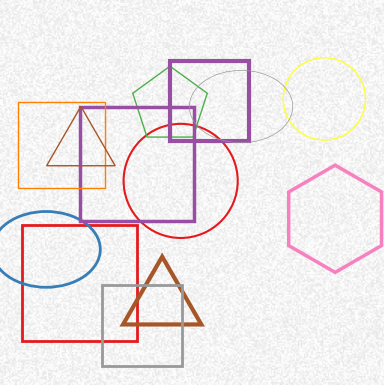[{"shape": "square", "thickness": 2, "radius": 0.75, "center": [0.206, 0.265]}, {"shape": "circle", "thickness": 1.5, "radius": 0.74, "center": [0.469, 0.53]}, {"shape": "oval", "thickness": 2, "radius": 0.7, "center": [0.12, 0.352]}, {"shape": "pentagon", "thickness": 1, "radius": 0.51, "center": [0.442, 0.726]}, {"shape": "square", "thickness": 3, "radius": 0.52, "center": [0.544, 0.737]}, {"shape": "square", "thickness": 2.5, "radius": 0.74, "center": [0.355, 0.574]}, {"shape": "square", "thickness": 1, "radius": 0.56, "center": [0.159, 0.623]}, {"shape": "circle", "thickness": 1, "radius": 0.53, "center": [0.842, 0.743]}, {"shape": "triangle", "thickness": 1, "radius": 0.51, "center": [0.21, 0.621]}, {"shape": "triangle", "thickness": 3, "radius": 0.59, "center": [0.421, 0.216]}, {"shape": "hexagon", "thickness": 2.5, "radius": 0.7, "center": [0.87, 0.432]}, {"shape": "square", "thickness": 2, "radius": 0.52, "center": [0.37, 0.154]}, {"shape": "oval", "thickness": 0.5, "radius": 0.67, "center": [0.626, 0.723]}]